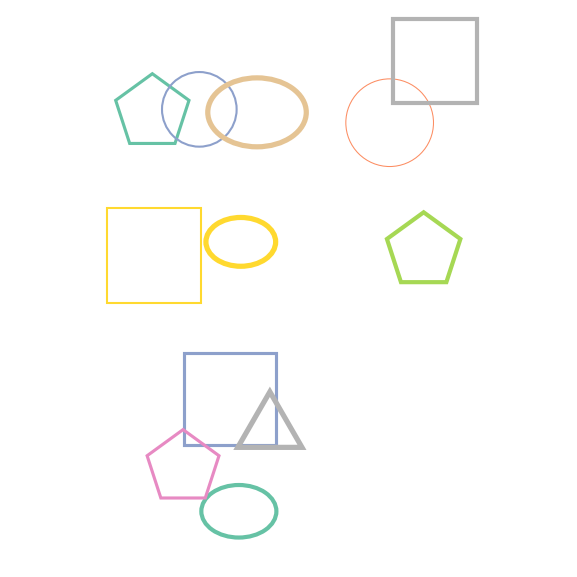[{"shape": "pentagon", "thickness": 1.5, "radius": 0.33, "center": [0.264, 0.805]}, {"shape": "oval", "thickness": 2, "radius": 0.32, "center": [0.414, 0.114]}, {"shape": "circle", "thickness": 0.5, "radius": 0.38, "center": [0.675, 0.787]}, {"shape": "circle", "thickness": 1, "radius": 0.32, "center": [0.345, 0.81]}, {"shape": "square", "thickness": 1.5, "radius": 0.4, "center": [0.399, 0.309]}, {"shape": "pentagon", "thickness": 1.5, "radius": 0.33, "center": [0.317, 0.19]}, {"shape": "pentagon", "thickness": 2, "radius": 0.33, "center": [0.734, 0.565]}, {"shape": "oval", "thickness": 2.5, "radius": 0.3, "center": [0.417, 0.58]}, {"shape": "square", "thickness": 1, "radius": 0.41, "center": [0.267, 0.557]}, {"shape": "oval", "thickness": 2.5, "radius": 0.43, "center": [0.445, 0.805]}, {"shape": "triangle", "thickness": 2.5, "radius": 0.32, "center": [0.467, 0.257]}, {"shape": "square", "thickness": 2, "radius": 0.36, "center": [0.753, 0.893]}]